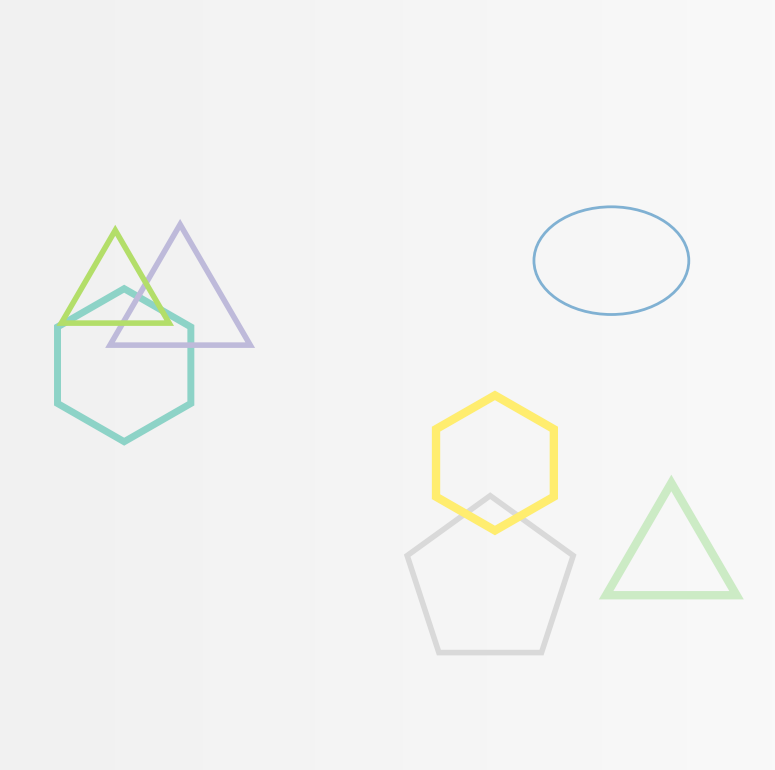[{"shape": "hexagon", "thickness": 2.5, "radius": 0.5, "center": [0.16, 0.526]}, {"shape": "triangle", "thickness": 2, "radius": 0.52, "center": [0.232, 0.604]}, {"shape": "oval", "thickness": 1, "radius": 0.5, "center": [0.789, 0.661]}, {"shape": "triangle", "thickness": 2, "radius": 0.4, "center": [0.149, 0.621]}, {"shape": "pentagon", "thickness": 2, "radius": 0.56, "center": [0.633, 0.244]}, {"shape": "triangle", "thickness": 3, "radius": 0.49, "center": [0.866, 0.276]}, {"shape": "hexagon", "thickness": 3, "radius": 0.44, "center": [0.639, 0.399]}]